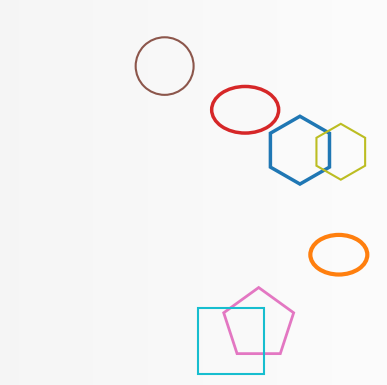[{"shape": "hexagon", "thickness": 2.5, "radius": 0.44, "center": [0.774, 0.61]}, {"shape": "oval", "thickness": 3, "radius": 0.37, "center": [0.874, 0.338]}, {"shape": "oval", "thickness": 2.5, "radius": 0.43, "center": [0.633, 0.715]}, {"shape": "circle", "thickness": 1.5, "radius": 0.37, "center": [0.425, 0.828]}, {"shape": "pentagon", "thickness": 2, "radius": 0.47, "center": [0.668, 0.158]}, {"shape": "hexagon", "thickness": 1.5, "radius": 0.36, "center": [0.879, 0.606]}, {"shape": "square", "thickness": 1.5, "radius": 0.43, "center": [0.596, 0.115]}]